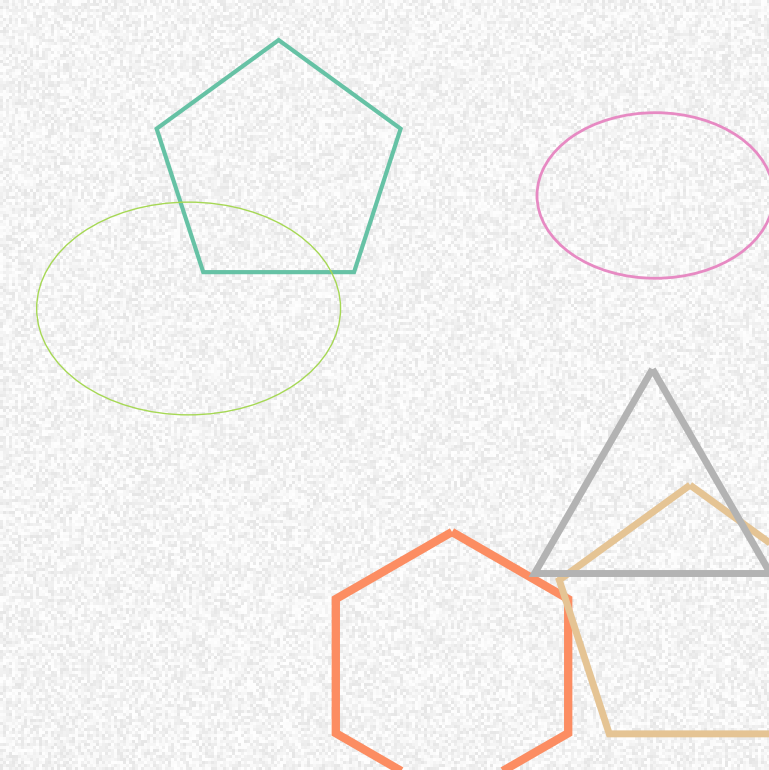[{"shape": "pentagon", "thickness": 1.5, "radius": 0.83, "center": [0.362, 0.781]}, {"shape": "hexagon", "thickness": 3, "radius": 0.87, "center": [0.587, 0.135]}, {"shape": "oval", "thickness": 1, "radius": 0.77, "center": [0.851, 0.746]}, {"shape": "oval", "thickness": 0.5, "radius": 0.99, "center": [0.245, 0.599]}, {"shape": "pentagon", "thickness": 2.5, "radius": 0.89, "center": [0.896, 0.191]}, {"shape": "triangle", "thickness": 2.5, "radius": 0.88, "center": [0.847, 0.344]}]